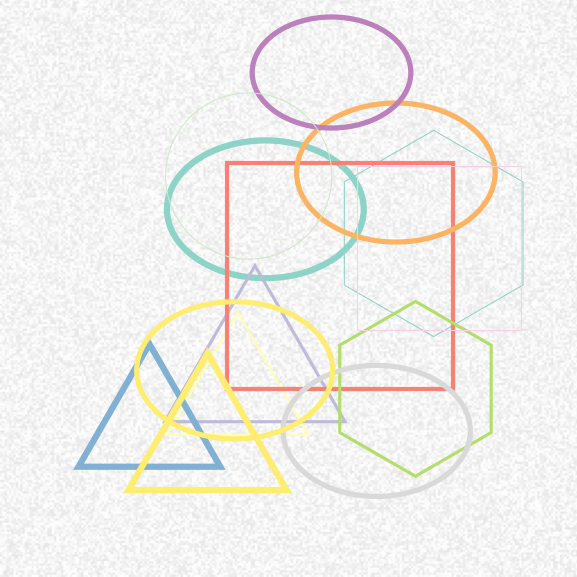[{"shape": "oval", "thickness": 3, "radius": 0.85, "center": [0.459, 0.637]}, {"shape": "hexagon", "thickness": 0.5, "radius": 0.89, "center": [0.751, 0.595]}, {"shape": "triangle", "thickness": 1, "radius": 0.71, "center": [0.411, 0.317]}, {"shape": "triangle", "thickness": 1.5, "radius": 0.9, "center": [0.442, 0.359]}, {"shape": "square", "thickness": 2, "radius": 0.98, "center": [0.589, 0.522]}, {"shape": "triangle", "thickness": 3, "radius": 0.71, "center": [0.259, 0.262]}, {"shape": "oval", "thickness": 2.5, "radius": 0.86, "center": [0.685, 0.7]}, {"shape": "hexagon", "thickness": 1.5, "radius": 0.76, "center": [0.719, 0.326]}, {"shape": "square", "thickness": 0.5, "radius": 0.71, "center": [0.76, 0.57]}, {"shape": "oval", "thickness": 2.5, "radius": 0.81, "center": [0.652, 0.253]}, {"shape": "oval", "thickness": 2.5, "radius": 0.69, "center": [0.574, 0.874]}, {"shape": "circle", "thickness": 0.5, "radius": 0.72, "center": [0.431, 0.694]}, {"shape": "oval", "thickness": 2.5, "radius": 0.85, "center": [0.406, 0.358]}, {"shape": "triangle", "thickness": 3, "radius": 0.79, "center": [0.359, 0.23]}]